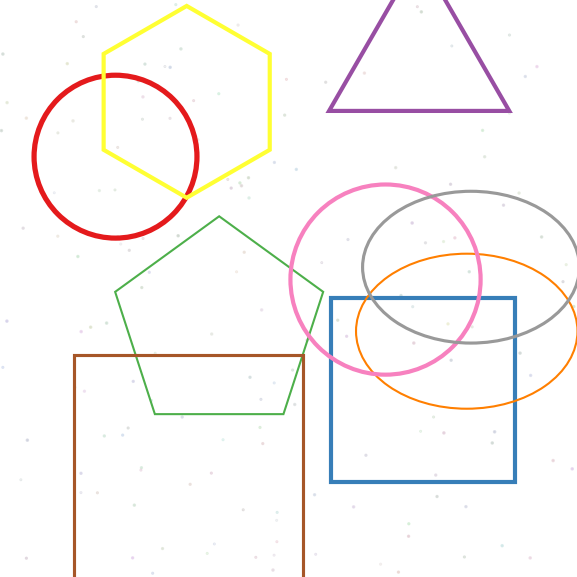[{"shape": "circle", "thickness": 2.5, "radius": 0.71, "center": [0.2, 0.728]}, {"shape": "square", "thickness": 2, "radius": 0.8, "center": [0.733, 0.324]}, {"shape": "pentagon", "thickness": 1, "radius": 0.95, "center": [0.379, 0.435]}, {"shape": "triangle", "thickness": 2, "radius": 0.9, "center": [0.726, 0.897]}, {"shape": "oval", "thickness": 1, "radius": 0.96, "center": [0.808, 0.426]}, {"shape": "hexagon", "thickness": 2, "radius": 0.83, "center": [0.323, 0.823]}, {"shape": "square", "thickness": 1.5, "radius": 0.99, "center": [0.327, 0.187]}, {"shape": "circle", "thickness": 2, "radius": 0.82, "center": [0.668, 0.515]}, {"shape": "oval", "thickness": 1.5, "radius": 0.94, "center": [0.816, 0.536]}]